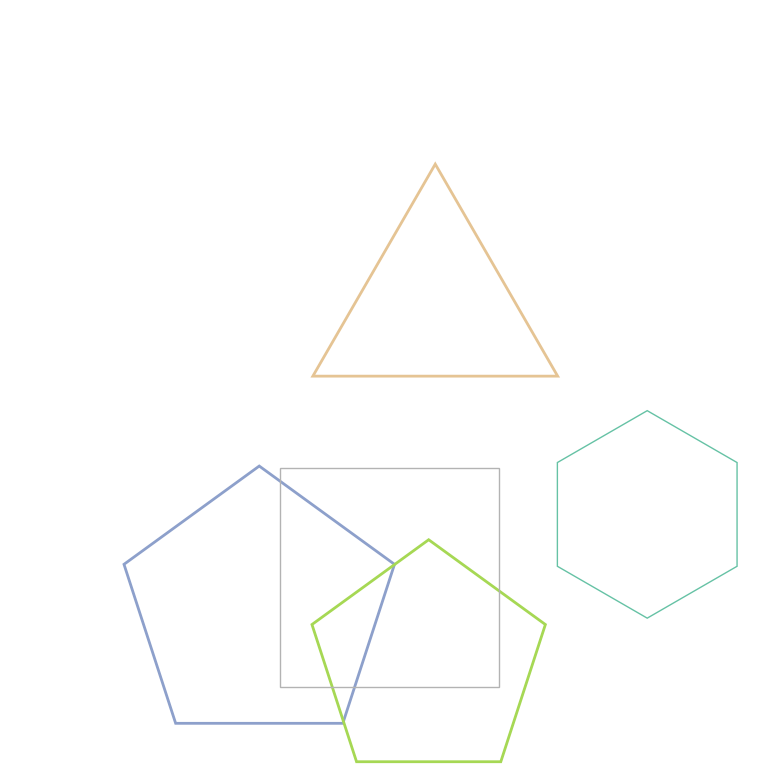[{"shape": "hexagon", "thickness": 0.5, "radius": 0.67, "center": [0.841, 0.332]}, {"shape": "pentagon", "thickness": 1, "radius": 0.92, "center": [0.337, 0.21]}, {"shape": "pentagon", "thickness": 1, "radius": 0.8, "center": [0.557, 0.14]}, {"shape": "triangle", "thickness": 1, "radius": 0.92, "center": [0.565, 0.603]}, {"shape": "square", "thickness": 0.5, "radius": 0.71, "center": [0.506, 0.25]}]